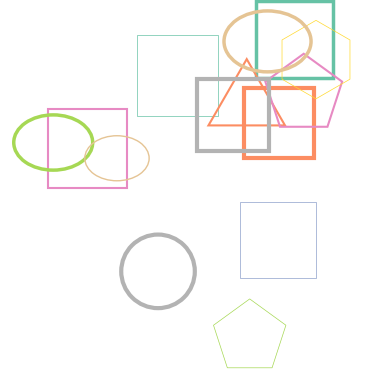[{"shape": "square", "thickness": 2.5, "radius": 0.5, "center": [0.764, 0.898]}, {"shape": "square", "thickness": 0.5, "radius": 0.53, "center": [0.461, 0.805]}, {"shape": "triangle", "thickness": 1.5, "radius": 0.57, "center": [0.641, 0.732]}, {"shape": "square", "thickness": 3, "radius": 0.46, "center": [0.725, 0.681]}, {"shape": "square", "thickness": 0.5, "radius": 0.49, "center": [0.721, 0.376]}, {"shape": "pentagon", "thickness": 1.5, "radius": 0.52, "center": [0.789, 0.756]}, {"shape": "square", "thickness": 1.5, "radius": 0.51, "center": [0.228, 0.615]}, {"shape": "pentagon", "thickness": 0.5, "radius": 0.49, "center": [0.649, 0.125]}, {"shape": "oval", "thickness": 2.5, "radius": 0.51, "center": [0.138, 0.63]}, {"shape": "hexagon", "thickness": 0.5, "radius": 0.51, "center": [0.821, 0.845]}, {"shape": "oval", "thickness": 1, "radius": 0.42, "center": [0.304, 0.589]}, {"shape": "oval", "thickness": 2.5, "radius": 0.57, "center": [0.695, 0.893]}, {"shape": "square", "thickness": 3, "radius": 0.47, "center": [0.605, 0.7]}, {"shape": "circle", "thickness": 3, "radius": 0.48, "center": [0.41, 0.295]}]